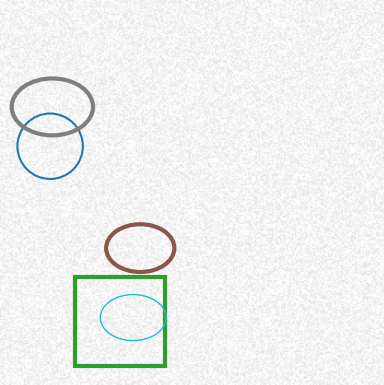[{"shape": "circle", "thickness": 1.5, "radius": 0.42, "center": [0.13, 0.62]}, {"shape": "square", "thickness": 3, "radius": 0.58, "center": [0.312, 0.164]}, {"shape": "oval", "thickness": 3, "radius": 0.44, "center": [0.364, 0.356]}, {"shape": "oval", "thickness": 3, "radius": 0.53, "center": [0.136, 0.722]}, {"shape": "oval", "thickness": 1, "radius": 0.43, "center": [0.346, 0.175]}]